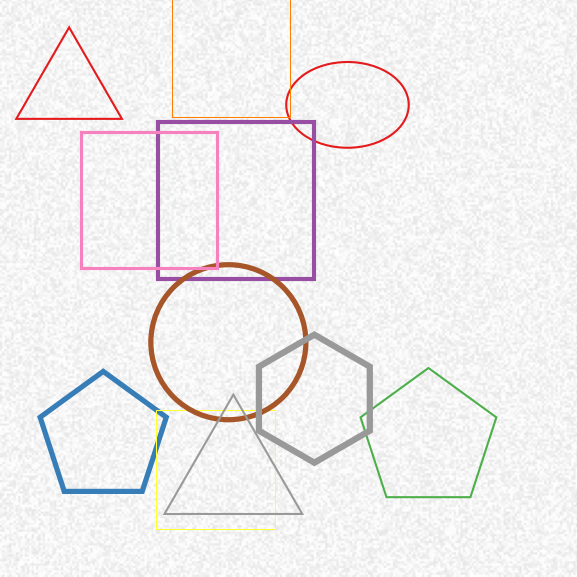[{"shape": "triangle", "thickness": 1, "radius": 0.53, "center": [0.12, 0.846]}, {"shape": "oval", "thickness": 1, "radius": 0.53, "center": [0.602, 0.818]}, {"shape": "pentagon", "thickness": 2.5, "radius": 0.57, "center": [0.179, 0.241]}, {"shape": "pentagon", "thickness": 1, "radius": 0.62, "center": [0.742, 0.238]}, {"shape": "square", "thickness": 2, "radius": 0.68, "center": [0.408, 0.652]}, {"shape": "square", "thickness": 0.5, "radius": 0.51, "center": [0.4, 0.899]}, {"shape": "square", "thickness": 0.5, "radius": 0.51, "center": [0.373, 0.187]}, {"shape": "circle", "thickness": 2.5, "radius": 0.67, "center": [0.395, 0.407]}, {"shape": "square", "thickness": 1.5, "radius": 0.59, "center": [0.258, 0.653]}, {"shape": "triangle", "thickness": 1, "radius": 0.69, "center": [0.404, 0.178]}, {"shape": "hexagon", "thickness": 3, "radius": 0.55, "center": [0.544, 0.309]}]